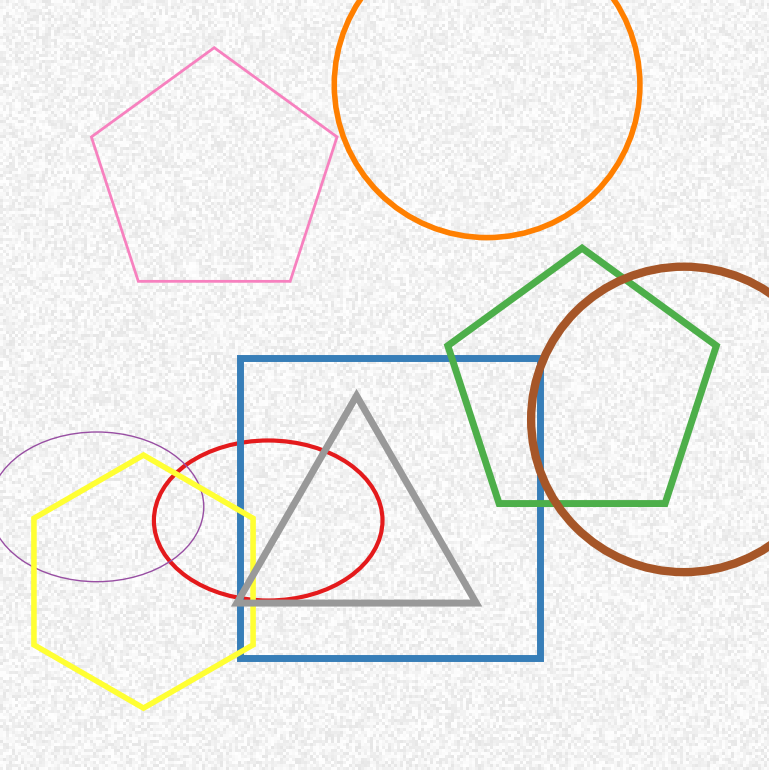[{"shape": "oval", "thickness": 1.5, "radius": 0.74, "center": [0.348, 0.324]}, {"shape": "square", "thickness": 2.5, "radius": 0.97, "center": [0.506, 0.34]}, {"shape": "pentagon", "thickness": 2.5, "radius": 0.92, "center": [0.756, 0.494]}, {"shape": "oval", "thickness": 0.5, "radius": 0.69, "center": [0.126, 0.342]}, {"shape": "circle", "thickness": 2, "radius": 0.99, "center": [0.633, 0.89]}, {"shape": "hexagon", "thickness": 2, "radius": 0.82, "center": [0.186, 0.245]}, {"shape": "circle", "thickness": 3, "radius": 0.99, "center": [0.888, 0.455]}, {"shape": "pentagon", "thickness": 1, "radius": 0.84, "center": [0.278, 0.77]}, {"shape": "triangle", "thickness": 2.5, "radius": 0.9, "center": [0.463, 0.307]}]